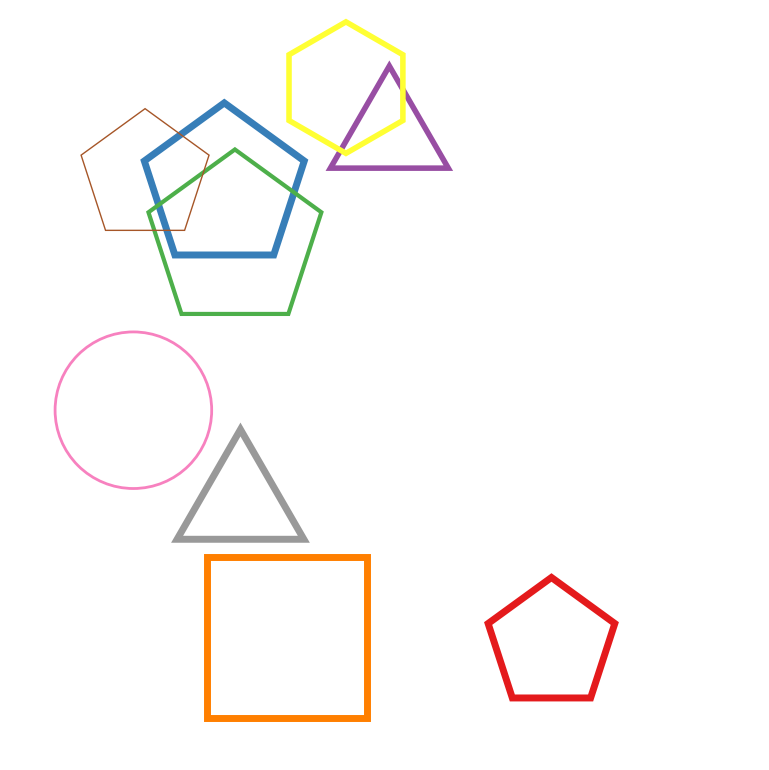[{"shape": "pentagon", "thickness": 2.5, "radius": 0.43, "center": [0.716, 0.164]}, {"shape": "pentagon", "thickness": 2.5, "radius": 0.55, "center": [0.291, 0.757]}, {"shape": "pentagon", "thickness": 1.5, "radius": 0.59, "center": [0.305, 0.688]}, {"shape": "triangle", "thickness": 2, "radius": 0.44, "center": [0.506, 0.826]}, {"shape": "square", "thickness": 2.5, "radius": 0.52, "center": [0.373, 0.172]}, {"shape": "hexagon", "thickness": 2, "radius": 0.43, "center": [0.449, 0.886]}, {"shape": "pentagon", "thickness": 0.5, "radius": 0.44, "center": [0.188, 0.772]}, {"shape": "circle", "thickness": 1, "radius": 0.51, "center": [0.173, 0.467]}, {"shape": "triangle", "thickness": 2.5, "radius": 0.48, "center": [0.312, 0.347]}]